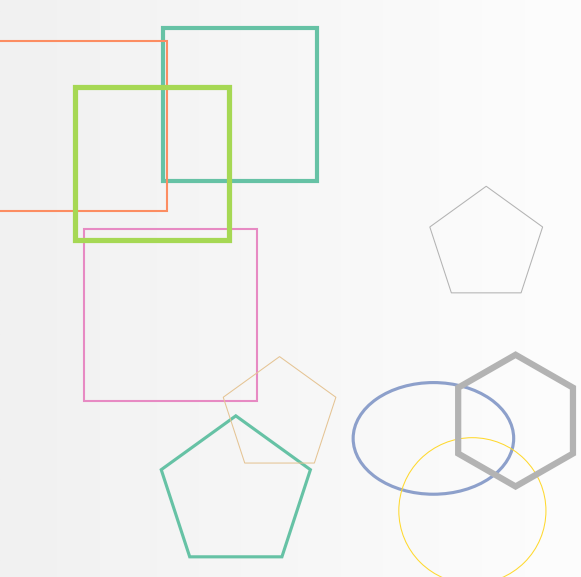[{"shape": "pentagon", "thickness": 1.5, "radius": 0.67, "center": [0.406, 0.144]}, {"shape": "square", "thickness": 2, "radius": 0.66, "center": [0.413, 0.819]}, {"shape": "square", "thickness": 1, "radius": 0.73, "center": [0.14, 0.781]}, {"shape": "oval", "thickness": 1.5, "radius": 0.69, "center": [0.746, 0.24]}, {"shape": "square", "thickness": 1, "radius": 0.74, "center": [0.293, 0.454]}, {"shape": "square", "thickness": 2.5, "radius": 0.66, "center": [0.262, 0.716]}, {"shape": "circle", "thickness": 0.5, "radius": 0.63, "center": [0.813, 0.115]}, {"shape": "pentagon", "thickness": 0.5, "radius": 0.51, "center": [0.481, 0.28]}, {"shape": "hexagon", "thickness": 3, "radius": 0.57, "center": [0.887, 0.271]}, {"shape": "pentagon", "thickness": 0.5, "radius": 0.51, "center": [0.837, 0.575]}]